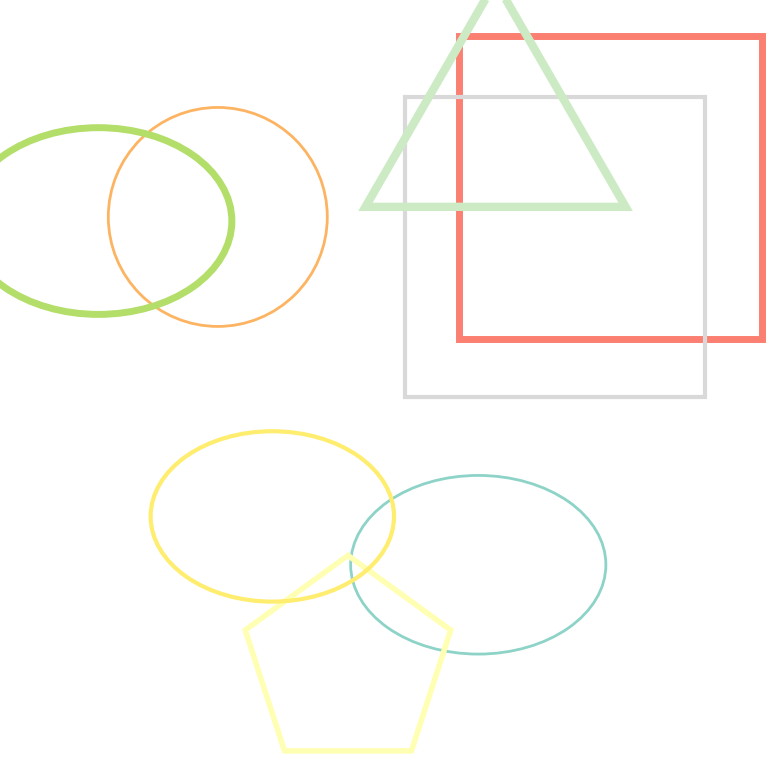[{"shape": "oval", "thickness": 1, "radius": 0.83, "center": [0.621, 0.267]}, {"shape": "pentagon", "thickness": 2, "radius": 0.7, "center": [0.452, 0.138]}, {"shape": "square", "thickness": 2.5, "radius": 0.98, "center": [0.793, 0.757]}, {"shape": "circle", "thickness": 1, "radius": 0.71, "center": [0.283, 0.718]}, {"shape": "oval", "thickness": 2.5, "radius": 0.87, "center": [0.128, 0.713]}, {"shape": "square", "thickness": 1.5, "radius": 0.97, "center": [0.72, 0.679]}, {"shape": "triangle", "thickness": 3, "radius": 0.98, "center": [0.644, 0.829]}, {"shape": "oval", "thickness": 1.5, "radius": 0.79, "center": [0.354, 0.329]}]